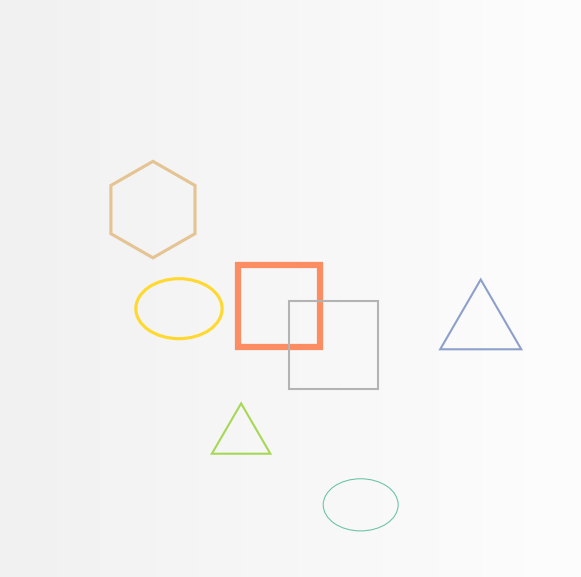[{"shape": "oval", "thickness": 0.5, "radius": 0.32, "center": [0.621, 0.125]}, {"shape": "square", "thickness": 3, "radius": 0.35, "center": [0.48, 0.469]}, {"shape": "triangle", "thickness": 1, "radius": 0.4, "center": [0.827, 0.435]}, {"shape": "triangle", "thickness": 1, "radius": 0.29, "center": [0.415, 0.243]}, {"shape": "oval", "thickness": 1.5, "radius": 0.37, "center": [0.308, 0.465]}, {"shape": "hexagon", "thickness": 1.5, "radius": 0.42, "center": [0.263, 0.636]}, {"shape": "square", "thickness": 1, "radius": 0.38, "center": [0.573, 0.402]}]